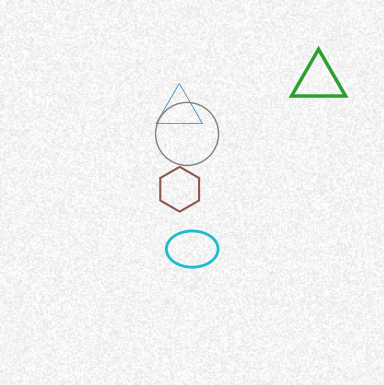[{"shape": "triangle", "thickness": 0.5, "radius": 0.35, "center": [0.466, 0.714]}, {"shape": "triangle", "thickness": 2.5, "radius": 0.41, "center": [0.827, 0.791]}, {"shape": "hexagon", "thickness": 1.5, "radius": 0.29, "center": [0.467, 0.508]}, {"shape": "circle", "thickness": 1, "radius": 0.41, "center": [0.486, 0.652]}, {"shape": "oval", "thickness": 2, "radius": 0.34, "center": [0.499, 0.353]}]